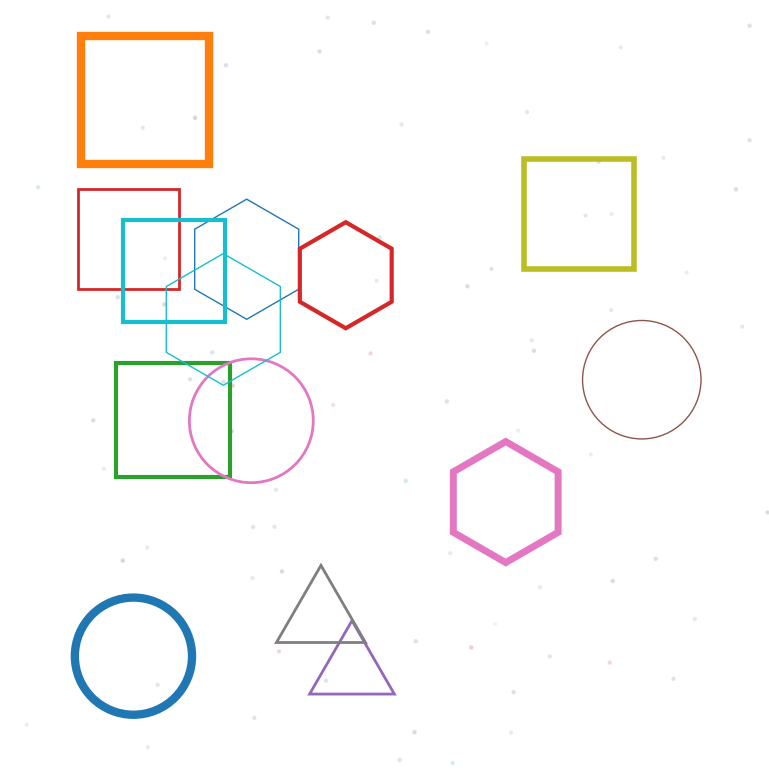[{"shape": "hexagon", "thickness": 0.5, "radius": 0.39, "center": [0.32, 0.663]}, {"shape": "circle", "thickness": 3, "radius": 0.38, "center": [0.173, 0.148]}, {"shape": "square", "thickness": 3, "radius": 0.42, "center": [0.188, 0.87]}, {"shape": "square", "thickness": 1.5, "radius": 0.37, "center": [0.224, 0.454]}, {"shape": "square", "thickness": 1, "radius": 0.33, "center": [0.167, 0.69]}, {"shape": "hexagon", "thickness": 1.5, "radius": 0.34, "center": [0.449, 0.643]}, {"shape": "triangle", "thickness": 1, "radius": 0.32, "center": [0.457, 0.13]}, {"shape": "circle", "thickness": 0.5, "radius": 0.38, "center": [0.833, 0.507]}, {"shape": "circle", "thickness": 1, "radius": 0.4, "center": [0.326, 0.454]}, {"shape": "hexagon", "thickness": 2.5, "radius": 0.39, "center": [0.657, 0.348]}, {"shape": "triangle", "thickness": 1, "radius": 0.33, "center": [0.417, 0.199]}, {"shape": "square", "thickness": 2, "radius": 0.36, "center": [0.752, 0.722]}, {"shape": "square", "thickness": 1.5, "radius": 0.33, "center": [0.226, 0.648]}, {"shape": "hexagon", "thickness": 0.5, "radius": 0.43, "center": [0.29, 0.585]}]